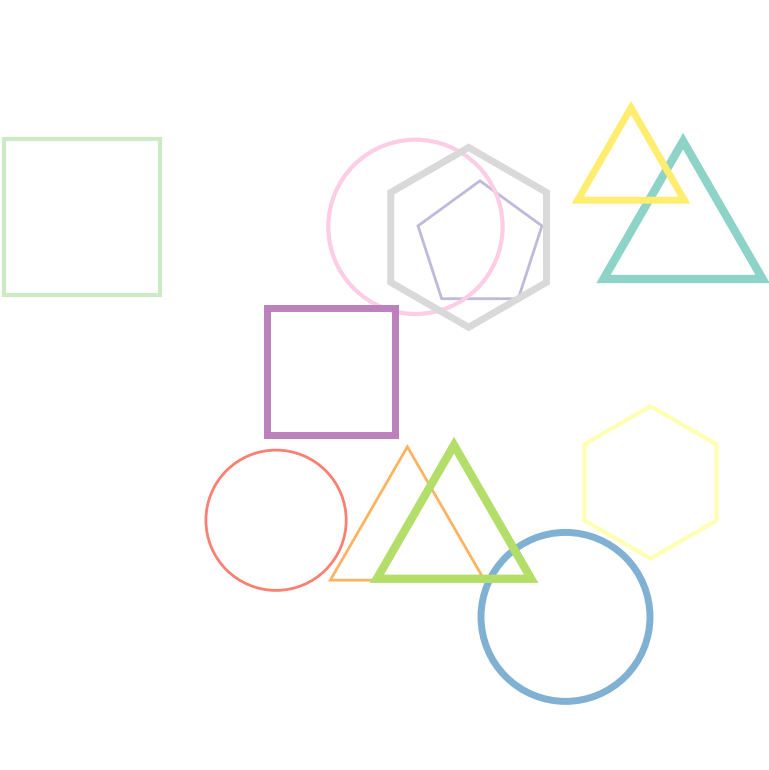[{"shape": "triangle", "thickness": 3, "radius": 0.6, "center": [0.887, 0.697]}, {"shape": "hexagon", "thickness": 1.5, "radius": 0.49, "center": [0.845, 0.374]}, {"shape": "pentagon", "thickness": 1, "radius": 0.42, "center": [0.623, 0.681]}, {"shape": "circle", "thickness": 1, "radius": 0.46, "center": [0.359, 0.324]}, {"shape": "circle", "thickness": 2.5, "radius": 0.55, "center": [0.734, 0.199]}, {"shape": "triangle", "thickness": 1, "radius": 0.58, "center": [0.529, 0.304]}, {"shape": "triangle", "thickness": 3, "radius": 0.58, "center": [0.59, 0.306]}, {"shape": "circle", "thickness": 1.5, "radius": 0.57, "center": [0.54, 0.705]}, {"shape": "hexagon", "thickness": 2.5, "radius": 0.58, "center": [0.609, 0.692]}, {"shape": "square", "thickness": 2.5, "radius": 0.41, "center": [0.43, 0.517]}, {"shape": "square", "thickness": 1.5, "radius": 0.51, "center": [0.107, 0.718]}, {"shape": "triangle", "thickness": 2.5, "radius": 0.4, "center": [0.819, 0.78]}]